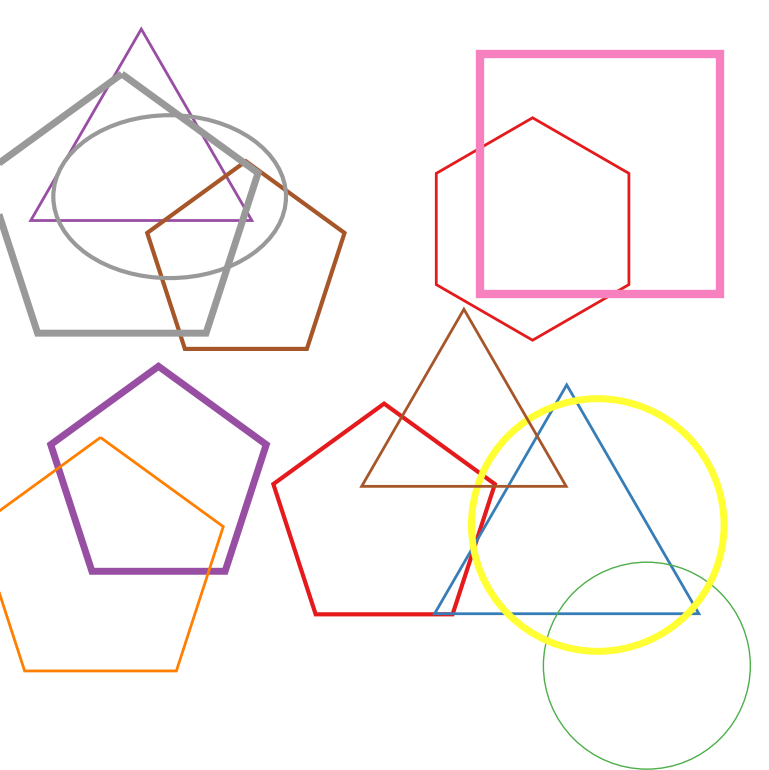[{"shape": "pentagon", "thickness": 1.5, "radius": 0.76, "center": [0.499, 0.325]}, {"shape": "hexagon", "thickness": 1, "radius": 0.72, "center": [0.692, 0.703]}, {"shape": "triangle", "thickness": 1, "radius": 0.99, "center": [0.736, 0.302]}, {"shape": "circle", "thickness": 0.5, "radius": 0.67, "center": [0.84, 0.136]}, {"shape": "pentagon", "thickness": 2.5, "radius": 0.74, "center": [0.206, 0.377]}, {"shape": "triangle", "thickness": 1, "radius": 0.83, "center": [0.183, 0.797]}, {"shape": "pentagon", "thickness": 1, "radius": 0.84, "center": [0.131, 0.264]}, {"shape": "circle", "thickness": 2.5, "radius": 0.82, "center": [0.776, 0.318]}, {"shape": "triangle", "thickness": 1, "radius": 0.77, "center": [0.602, 0.445]}, {"shape": "pentagon", "thickness": 1.5, "radius": 0.67, "center": [0.319, 0.656]}, {"shape": "square", "thickness": 3, "radius": 0.78, "center": [0.779, 0.774]}, {"shape": "pentagon", "thickness": 2.5, "radius": 0.93, "center": [0.158, 0.718]}, {"shape": "oval", "thickness": 1.5, "radius": 0.76, "center": [0.22, 0.745]}]